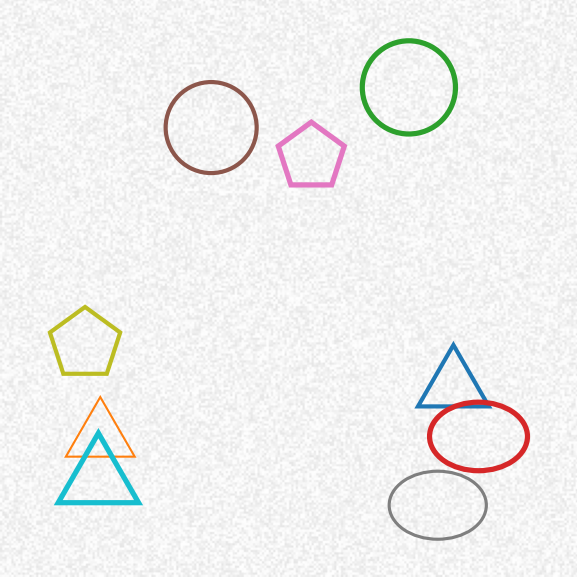[{"shape": "triangle", "thickness": 2, "radius": 0.35, "center": [0.785, 0.331]}, {"shape": "triangle", "thickness": 1, "radius": 0.34, "center": [0.174, 0.243]}, {"shape": "circle", "thickness": 2.5, "radius": 0.4, "center": [0.708, 0.848]}, {"shape": "oval", "thickness": 2.5, "radius": 0.42, "center": [0.829, 0.243]}, {"shape": "circle", "thickness": 2, "radius": 0.39, "center": [0.366, 0.778]}, {"shape": "pentagon", "thickness": 2.5, "radius": 0.3, "center": [0.539, 0.728]}, {"shape": "oval", "thickness": 1.5, "radius": 0.42, "center": [0.758, 0.124]}, {"shape": "pentagon", "thickness": 2, "radius": 0.32, "center": [0.147, 0.404]}, {"shape": "triangle", "thickness": 2.5, "radius": 0.4, "center": [0.17, 0.169]}]